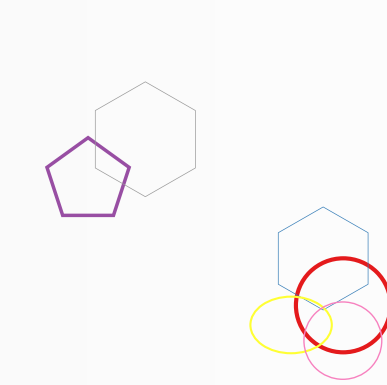[{"shape": "circle", "thickness": 3, "radius": 0.61, "center": [0.886, 0.207]}, {"shape": "hexagon", "thickness": 0.5, "radius": 0.67, "center": [0.834, 0.329]}, {"shape": "pentagon", "thickness": 2.5, "radius": 0.56, "center": [0.227, 0.531]}, {"shape": "oval", "thickness": 1.5, "radius": 0.53, "center": [0.751, 0.156]}, {"shape": "circle", "thickness": 1, "radius": 0.5, "center": [0.885, 0.115]}, {"shape": "hexagon", "thickness": 0.5, "radius": 0.75, "center": [0.375, 0.638]}]